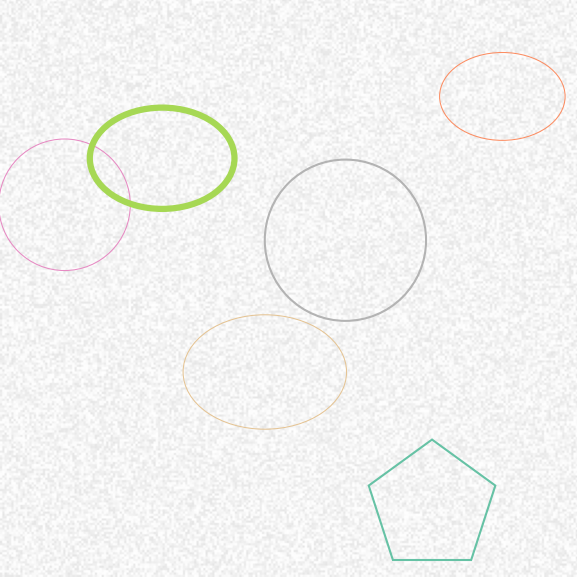[{"shape": "pentagon", "thickness": 1, "radius": 0.58, "center": [0.748, 0.123]}, {"shape": "oval", "thickness": 0.5, "radius": 0.54, "center": [0.87, 0.832]}, {"shape": "circle", "thickness": 0.5, "radius": 0.57, "center": [0.112, 0.645]}, {"shape": "oval", "thickness": 3, "radius": 0.63, "center": [0.281, 0.725]}, {"shape": "oval", "thickness": 0.5, "radius": 0.71, "center": [0.459, 0.355]}, {"shape": "circle", "thickness": 1, "radius": 0.7, "center": [0.598, 0.583]}]